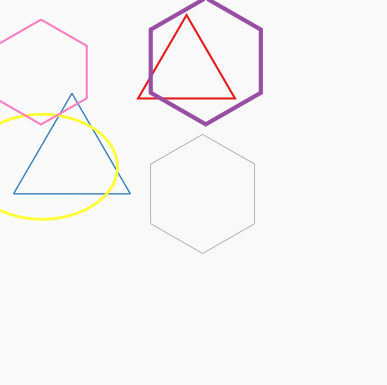[{"shape": "triangle", "thickness": 1.5, "radius": 0.72, "center": [0.481, 0.816]}, {"shape": "triangle", "thickness": 1, "radius": 0.87, "center": [0.186, 0.584]}, {"shape": "hexagon", "thickness": 3, "radius": 0.82, "center": [0.531, 0.841]}, {"shape": "oval", "thickness": 2, "radius": 0.97, "center": [0.109, 0.567]}, {"shape": "hexagon", "thickness": 1.5, "radius": 0.68, "center": [0.106, 0.813]}, {"shape": "hexagon", "thickness": 0.5, "radius": 0.77, "center": [0.523, 0.496]}]